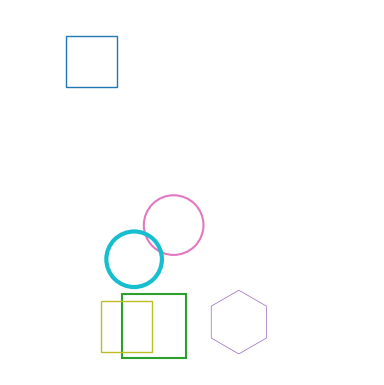[{"shape": "square", "thickness": 1, "radius": 0.34, "center": [0.238, 0.84]}, {"shape": "square", "thickness": 1.5, "radius": 0.41, "center": [0.4, 0.154]}, {"shape": "hexagon", "thickness": 0.5, "radius": 0.41, "center": [0.62, 0.163]}, {"shape": "circle", "thickness": 1.5, "radius": 0.39, "center": [0.451, 0.415]}, {"shape": "square", "thickness": 1, "radius": 0.33, "center": [0.329, 0.151]}, {"shape": "circle", "thickness": 3, "radius": 0.36, "center": [0.348, 0.327]}]